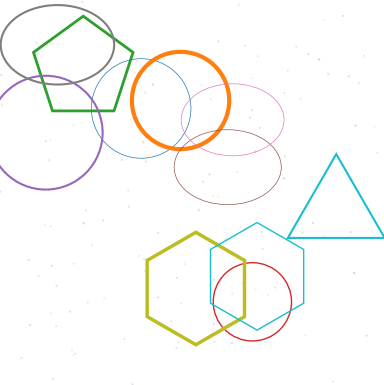[{"shape": "circle", "thickness": 0.5, "radius": 0.65, "center": [0.367, 0.718]}, {"shape": "circle", "thickness": 3, "radius": 0.63, "center": [0.469, 0.739]}, {"shape": "pentagon", "thickness": 2, "radius": 0.68, "center": [0.216, 0.822]}, {"shape": "circle", "thickness": 1, "radius": 0.51, "center": [0.656, 0.216]}, {"shape": "circle", "thickness": 1.5, "radius": 0.74, "center": [0.119, 0.655]}, {"shape": "oval", "thickness": 0.5, "radius": 0.7, "center": [0.592, 0.566]}, {"shape": "oval", "thickness": 0.5, "radius": 0.67, "center": [0.604, 0.689]}, {"shape": "oval", "thickness": 1.5, "radius": 0.74, "center": [0.149, 0.884]}, {"shape": "hexagon", "thickness": 2.5, "radius": 0.73, "center": [0.509, 0.251]}, {"shape": "hexagon", "thickness": 1, "radius": 0.7, "center": [0.668, 0.282]}, {"shape": "triangle", "thickness": 1.5, "radius": 0.73, "center": [0.873, 0.455]}]